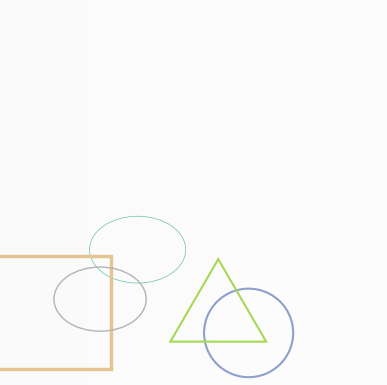[{"shape": "oval", "thickness": 0.5, "radius": 0.62, "center": [0.355, 0.352]}, {"shape": "circle", "thickness": 1.5, "radius": 0.57, "center": [0.642, 0.135]}, {"shape": "triangle", "thickness": 1.5, "radius": 0.71, "center": [0.563, 0.184]}, {"shape": "square", "thickness": 2.5, "radius": 0.73, "center": [0.14, 0.187]}, {"shape": "oval", "thickness": 1, "radius": 0.59, "center": [0.258, 0.223]}]